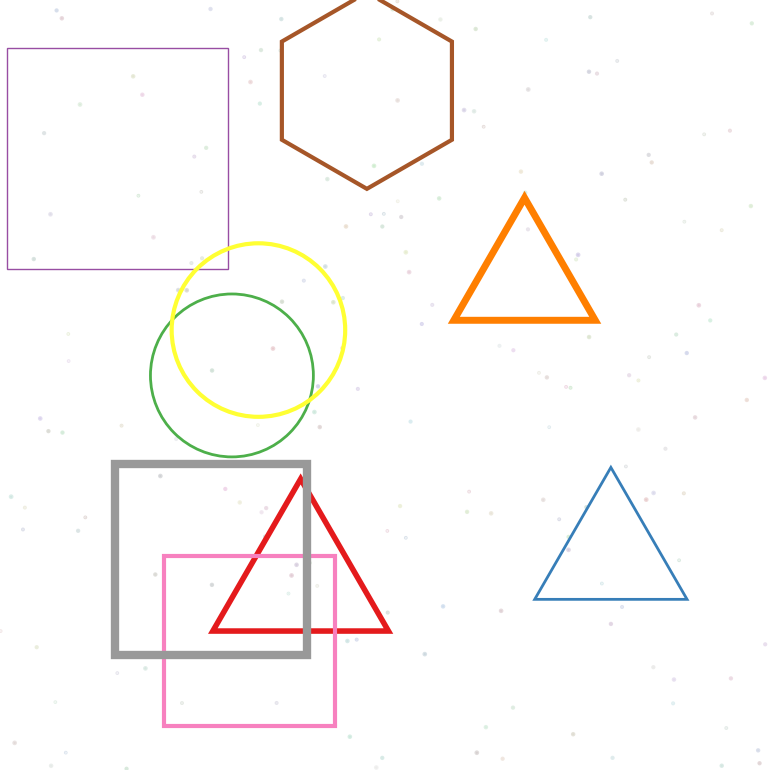[{"shape": "triangle", "thickness": 2, "radius": 0.66, "center": [0.39, 0.246]}, {"shape": "triangle", "thickness": 1, "radius": 0.57, "center": [0.793, 0.279]}, {"shape": "circle", "thickness": 1, "radius": 0.53, "center": [0.301, 0.512]}, {"shape": "square", "thickness": 0.5, "radius": 0.72, "center": [0.153, 0.794]}, {"shape": "triangle", "thickness": 2.5, "radius": 0.53, "center": [0.681, 0.637]}, {"shape": "circle", "thickness": 1.5, "radius": 0.56, "center": [0.336, 0.571]}, {"shape": "hexagon", "thickness": 1.5, "radius": 0.64, "center": [0.476, 0.882]}, {"shape": "square", "thickness": 1.5, "radius": 0.55, "center": [0.324, 0.168]}, {"shape": "square", "thickness": 3, "radius": 0.62, "center": [0.274, 0.273]}]